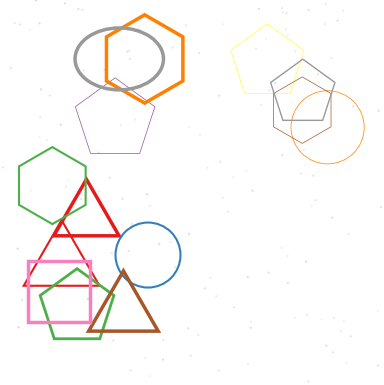[{"shape": "triangle", "thickness": 2.5, "radius": 0.49, "center": [0.225, 0.436]}, {"shape": "triangle", "thickness": 1.5, "radius": 0.57, "center": [0.16, 0.315]}, {"shape": "circle", "thickness": 1.5, "radius": 0.42, "center": [0.384, 0.338]}, {"shape": "pentagon", "thickness": 2, "radius": 0.5, "center": [0.2, 0.201]}, {"shape": "hexagon", "thickness": 1.5, "radius": 0.5, "center": [0.136, 0.518]}, {"shape": "pentagon", "thickness": 0.5, "radius": 0.54, "center": [0.299, 0.689]}, {"shape": "hexagon", "thickness": 2.5, "radius": 0.57, "center": [0.376, 0.847]}, {"shape": "circle", "thickness": 0.5, "radius": 0.48, "center": [0.851, 0.669]}, {"shape": "pentagon", "thickness": 0.5, "radius": 0.5, "center": [0.694, 0.838]}, {"shape": "hexagon", "thickness": 0.5, "radius": 0.43, "center": [0.785, 0.714]}, {"shape": "triangle", "thickness": 2.5, "radius": 0.52, "center": [0.321, 0.192]}, {"shape": "square", "thickness": 2.5, "radius": 0.4, "center": [0.153, 0.243]}, {"shape": "oval", "thickness": 2.5, "radius": 0.57, "center": [0.31, 0.847]}, {"shape": "pentagon", "thickness": 1, "radius": 0.44, "center": [0.786, 0.759]}]